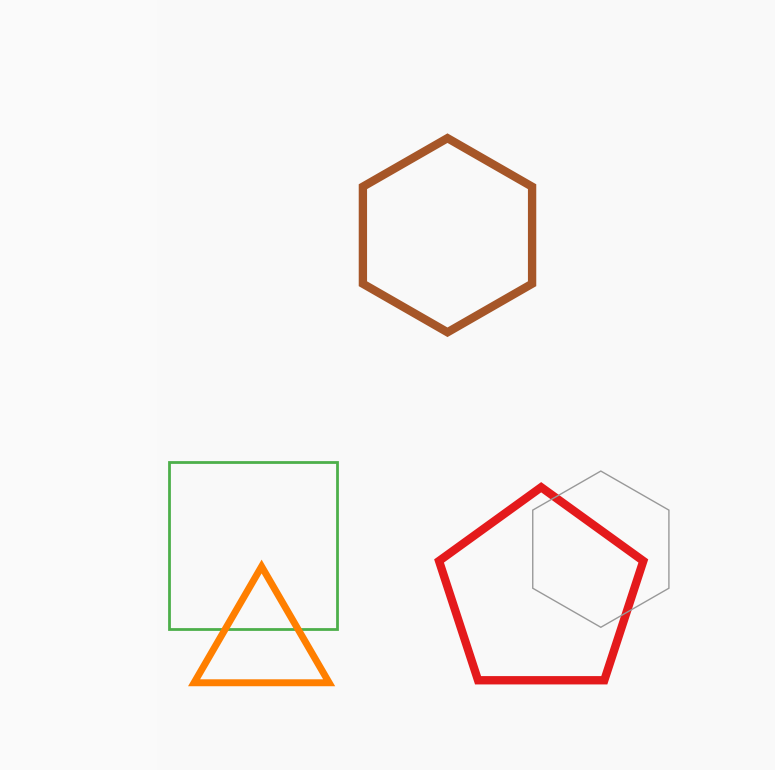[{"shape": "pentagon", "thickness": 3, "radius": 0.69, "center": [0.698, 0.229]}, {"shape": "square", "thickness": 1, "radius": 0.54, "center": [0.326, 0.291]}, {"shape": "triangle", "thickness": 2.5, "radius": 0.5, "center": [0.338, 0.164]}, {"shape": "hexagon", "thickness": 3, "radius": 0.63, "center": [0.577, 0.695]}, {"shape": "hexagon", "thickness": 0.5, "radius": 0.51, "center": [0.775, 0.287]}]